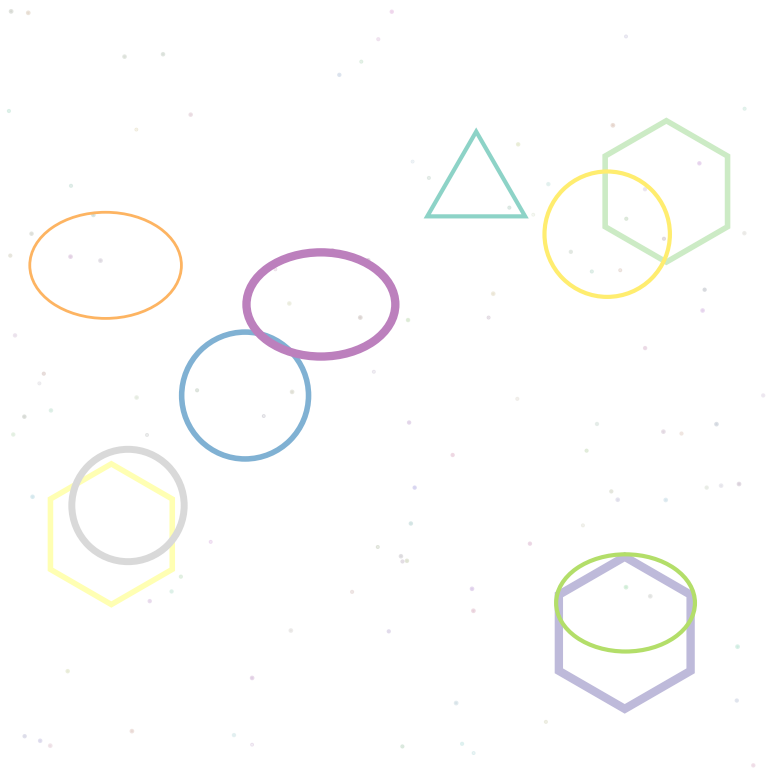[{"shape": "triangle", "thickness": 1.5, "radius": 0.37, "center": [0.618, 0.756]}, {"shape": "hexagon", "thickness": 2, "radius": 0.46, "center": [0.145, 0.306]}, {"shape": "hexagon", "thickness": 3, "radius": 0.49, "center": [0.811, 0.178]}, {"shape": "circle", "thickness": 2, "radius": 0.41, "center": [0.318, 0.486]}, {"shape": "oval", "thickness": 1, "radius": 0.49, "center": [0.137, 0.655]}, {"shape": "oval", "thickness": 1.5, "radius": 0.45, "center": [0.812, 0.217]}, {"shape": "circle", "thickness": 2.5, "radius": 0.36, "center": [0.166, 0.344]}, {"shape": "oval", "thickness": 3, "radius": 0.48, "center": [0.417, 0.605]}, {"shape": "hexagon", "thickness": 2, "radius": 0.46, "center": [0.865, 0.751]}, {"shape": "circle", "thickness": 1.5, "radius": 0.41, "center": [0.789, 0.696]}]